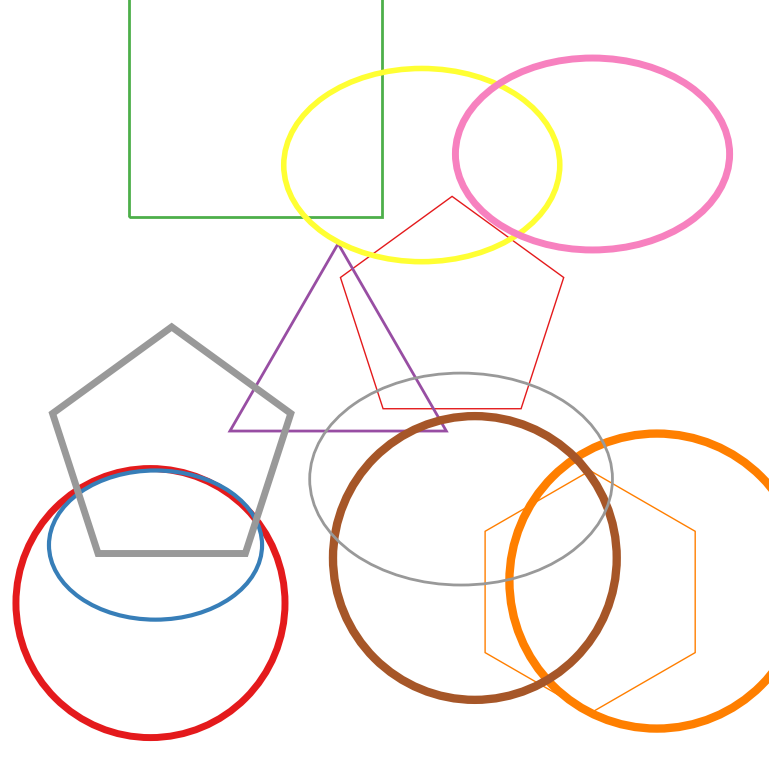[{"shape": "pentagon", "thickness": 0.5, "radius": 0.76, "center": [0.587, 0.593]}, {"shape": "circle", "thickness": 2.5, "radius": 0.87, "center": [0.195, 0.217]}, {"shape": "oval", "thickness": 1.5, "radius": 0.69, "center": [0.202, 0.292]}, {"shape": "square", "thickness": 1, "radius": 0.82, "center": [0.332, 0.882]}, {"shape": "triangle", "thickness": 1, "radius": 0.81, "center": [0.439, 0.521]}, {"shape": "circle", "thickness": 3, "radius": 0.96, "center": [0.853, 0.245]}, {"shape": "hexagon", "thickness": 0.5, "radius": 0.79, "center": [0.766, 0.231]}, {"shape": "oval", "thickness": 2, "radius": 0.9, "center": [0.548, 0.786]}, {"shape": "circle", "thickness": 3, "radius": 0.92, "center": [0.617, 0.275]}, {"shape": "oval", "thickness": 2.5, "radius": 0.89, "center": [0.77, 0.8]}, {"shape": "oval", "thickness": 1, "radius": 0.98, "center": [0.599, 0.378]}, {"shape": "pentagon", "thickness": 2.5, "radius": 0.81, "center": [0.223, 0.413]}]